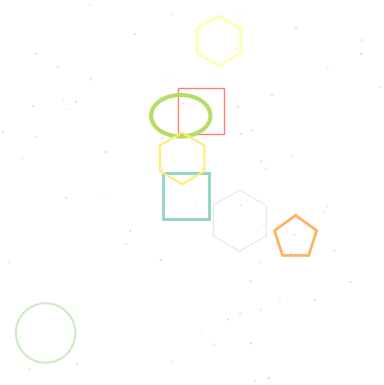[{"shape": "square", "thickness": 2, "radius": 0.3, "center": [0.484, 0.491]}, {"shape": "hexagon", "thickness": 2, "radius": 0.33, "center": [0.569, 0.894]}, {"shape": "square", "thickness": 1, "radius": 0.3, "center": [0.522, 0.712]}, {"shape": "pentagon", "thickness": 2, "radius": 0.29, "center": [0.768, 0.383]}, {"shape": "oval", "thickness": 3, "radius": 0.39, "center": [0.469, 0.699]}, {"shape": "hexagon", "thickness": 0.5, "radius": 0.4, "center": [0.623, 0.427]}, {"shape": "circle", "thickness": 1.5, "radius": 0.39, "center": [0.118, 0.135]}, {"shape": "hexagon", "thickness": 1.5, "radius": 0.33, "center": [0.473, 0.589]}]